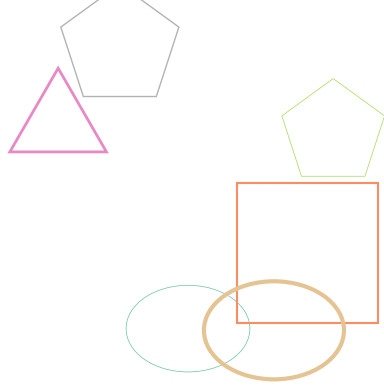[{"shape": "oval", "thickness": 0.5, "radius": 0.8, "center": [0.488, 0.146]}, {"shape": "square", "thickness": 1.5, "radius": 0.91, "center": [0.799, 0.342]}, {"shape": "triangle", "thickness": 2, "radius": 0.72, "center": [0.151, 0.678]}, {"shape": "pentagon", "thickness": 0.5, "radius": 0.7, "center": [0.865, 0.656]}, {"shape": "oval", "thickness": 3, "radius": 0.91, "center": [0.712, 0.142]}, {"shape": "pentagon", "thickness": 1, "radius": 0.81, "center": [0.311, 0.88]}]